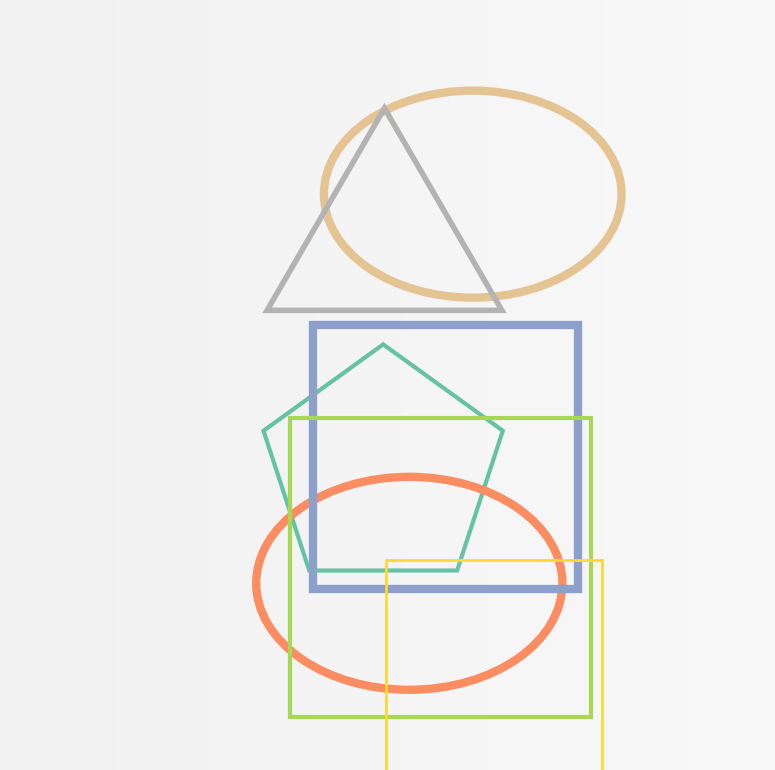[{"shape": "pentagon", "thickness": 1.5, "radius": 0.81, "center": [0.494, 0.39]}, {"shape": "oval", "thickness": 3, "radius": 0.99, "center": [0.528, 0.242]}, {"shape": "square", "thickness": 3, "radius": 0.86, "center": [0.575, 0.407]}, {"shape": "square", "thickness": 1.5, "radius": 0.97, "center": [0.568, 0.263]}, {"shape": "square", "thickness": 1, "radius": 0.7, "center": [0.638, 0.133]}, {"shape": "oval", "thickness": 3, "radius": 0.96, "center": [0.61, 0.748]}, {"shape": "triangle", "thickness": 2, "radius": 0.87, "center": [0.496, 0.684]}]